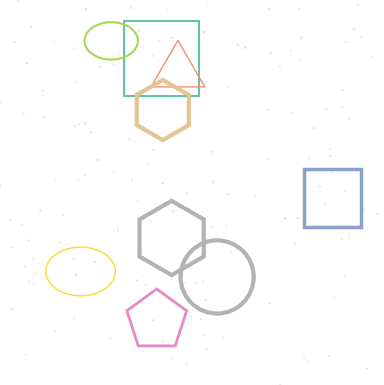[{"shape": "square", "thickness": 1.5, "radius": 0.49, "center": [0.42, 0.848]}, {"shape": "triangle", "thickness": 1, "radius": 0.4, "center": [0.462, 0.815]}, {"shape": "square", "thickness": 2.5, "radius": 0.37, "center": [0.864, 0.486]}, {"shape": "pentagon", "thickness": 2, "radius": 0.41, "center": [0.407, 0.168]}, {"shape": "oval", "thickness": 1.5, "radius": 0.35, "center": [0.289, 0.894]}, {"shape": "oval", "thickness": 1, "radius": 0.45, "center": [0.209, 0.295]}, {"shape": "hexagon", "thickness": 3, "radius": 0.39, "center": [0.423, 0.714]}, {"shape": "hexagon", "thickness": 3, "radius": 0.48, "center": [0.446, 0.382]}, {"shape": "circle", "thickness": 3, "radius": 0.47, "center": [0.564, 0.281]}]